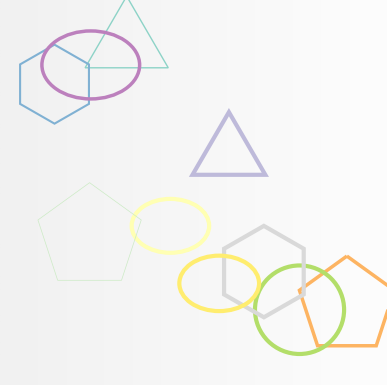[{"shape": "triangle", "thickness": 1, "radius": 0.62, "center": [0.327, 0.886]}, {"shape": "oval", "thickness": 3, "radius": 0.5, "center": [0.44, 0.413]}, {"shape": "triangle", "thickness": 3, "radius": 0.54, "center": [0.591, 0.6]}, {"shape": "hexagon", "thickness": 1.5, "radius": 0.51, "center": [0.141, 0.781]}, {"shape": "pentagon", "thickness": 2.5, "radius": 0.64, "center": [0.895, 0.206]}, {"shape": "circle", "thickness": 3, "radius": 0.57, "center": [0.773, 0.196]}, {"shape": "hexagon", "thickness": 3, "radius": 0.59, "center": [0.681, 0.295]}, {"shape": "oval", "thickness": 2.5, "radius": 0.63, "center": [0.234, 0.831]}, {"shape": "pentagon", "thickness": 0.5, "radius": 0.7, "center": [0.231, 0.385]}, {"shape": "oval", "thickness": 3, "radius": 0.51, "center": [0.566, 0.264]}]